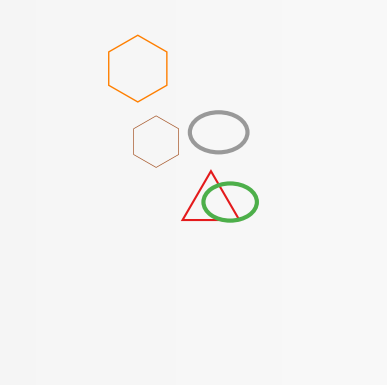[{"shape": "triangle", "thickness": 1.5, "radius": 0.42, "center": [0.544, 0.471]}, {"shape": "oval", "thickness": 3, "radius": 0.34, "center": [0.594, 0.475]}, {"shape": "hexagon", "thickness": 1, "radius": 0.43, "center": [0.356, 0.822]}, {"shape": "hexagon", "thickness": 0.5, "radius": 0.33, "center": [0.403, 0.632]}, {"shape": "oval", "thickness": 3, "radius": 0.37, "center": [0.564, 0.656]}]